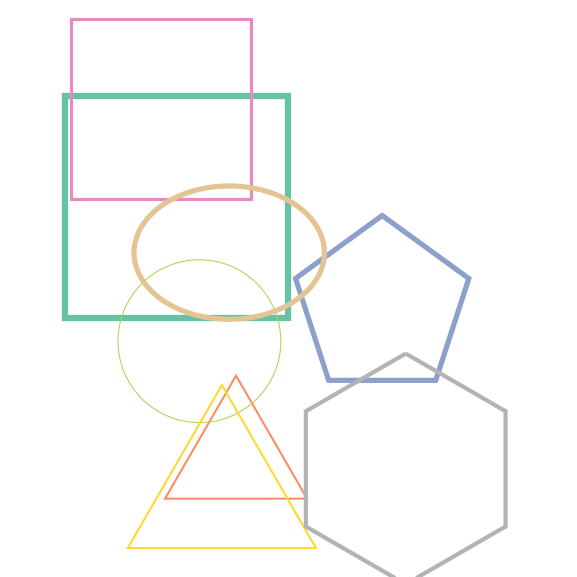[{"shape": "square", "thickness": 3, "radius": 0.96, "center": [0.306, 0.64]}, {"shape": "triangle", "thickness": 1, "radius": 0.71, "center": [0.409, 0.207]}, {"shape": "pentagon", "thickness": 2.5, "radius": 0.79, "center": [0.662, 0.468]}, {"shape": "square", "thickness": 1.5, "radius": 0.78, "center": [0.278, 0.811]}, {"shape": "circle", "thickness": 0.5, "radius": 0.7, "center": [0.345, 0.408]}, {"shape": "triangle", "thickness": 1, "radius": 0.94, "center": [0.384, 0.144]}, {"shape": "oval", "thickness": 2.5, "radius": 0.82, "center": [0.397, 0.562]}, {"shape": "hexagon", "thickness": 2, "radius": 1.0, "center": [0.703, 0.187]}]